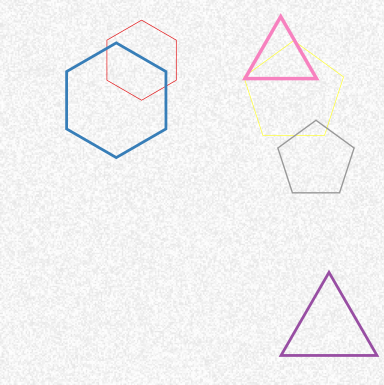[{"shape": "hexagon", "thickness": 0.5, "radius": 0.52, "center": [0.368, 0.844]}, {"shape": "hexagon", "thickness": 2, "radius": 0.74, "center": [0.302, 0.74]}, {"shape": "triangle", "thickness": 2, "radius": 0.72, "center": [0.855, 0.149]}, {"shape": "pentagon", "thickness": 0.5, "radius": 0.68, "center": [0.763, 0.758]}, {"shape": "triangle", "thickness": 2.5, "radius": 0.54, "center": [0.729, 0.85]}, {"shape": "pentagon", "thickness": 1, "radius": 0.52, "center": [0.821, 0.583]}]